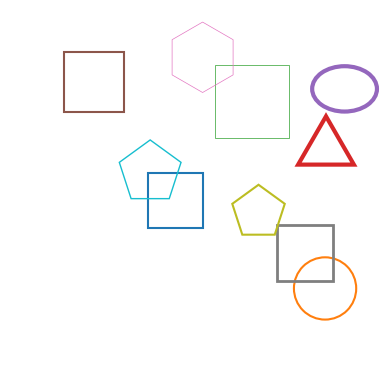[{"shape": "square", "thickness": 1.5, "radius": 0.36, "center": [0.456, 0.479]}, {"shape": "circle", "thickness": 1.5, "radius": 0.4, "center": [0.844, 0.251]}, {"shape": "square", "thickness": 0.5, "radius": 0.48, "center": [0.655, 0.736]}, {"shape": "triangle", "thickness": 3, "radius": 0.42, "center": [0.847, 0.614]}, {"shape": "oval", "thickness": 3, "radius": 0.42, "center": [0.895, 0.769]}, {"shape": "square", "thickness": 1.5, "radius": 0.39, "center": [0.243, 0.787]}, {"shape": "hexagon", "thickness": 0.5, "radius": 0.46, "center": [0.526, 0.851]}, {"shape": "square", "thickness": 2, "radius": 0.36, "center": [0.793, 0.343]}, {"shape": "pentagon", "thickness": 1.5, "radius": 0.36, "center": [0.671, 0.448]}, {"shape": "pentagon", "thickness": 1, "radius": 0.42, "center": [0.39, 0.552]}]